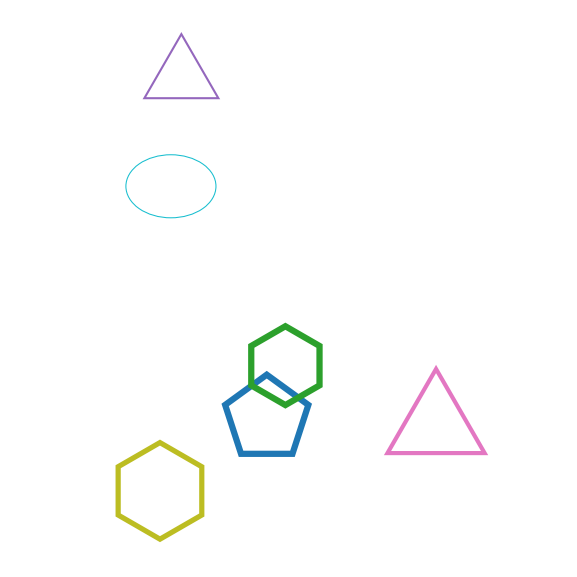[{"shape": "pentagon", "thickness": 3, "radius": 0.38, "center": [0.462, 0.275]}, {"shape": "hexagon", "thickness": 3, "radius": 0.34, "center": [0.494, 0.366]}, {"shape": "triangle", "thickness": 1, "radius": 0.37, "center": [0.314, 0.866]}, {"shape": "triangle", "thickness": 2, "radius": 0.49, "center": [0.755, 0.263]}, {"shape": "hexagon", "thickness": 2.5, "radius": 0.42, "center": [0.277, 0.149]}, {"shape": "oval", "thickness": 0.5, "radius": 0.39, "center": [0.296, 0.677]}]